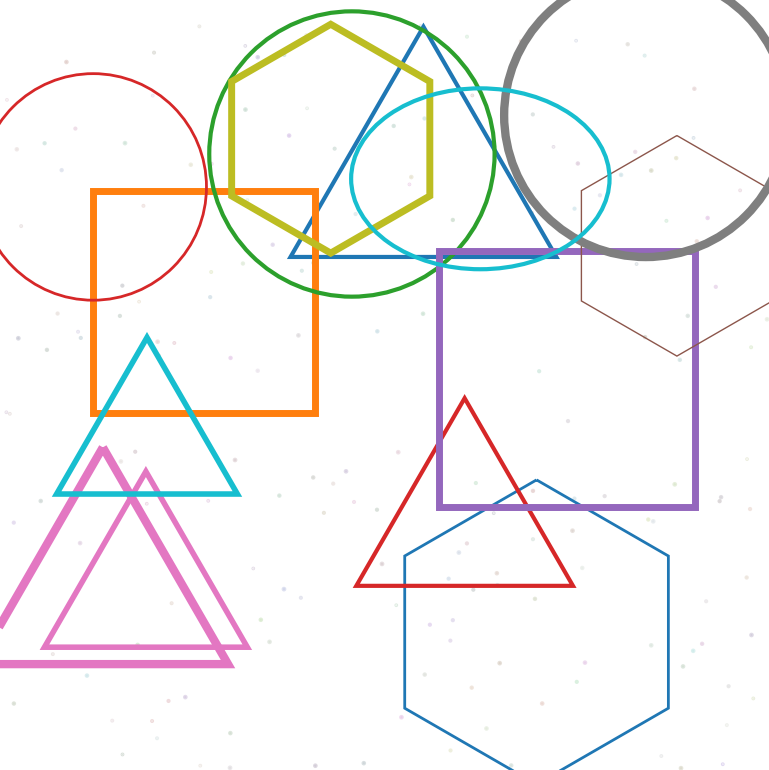[{"shape": "hexagon", "thickness": 1, "radius": 0.99, "center": [0.697, 0.179]}, {"shape": "triangle", "thickness": 1.5, "radius": 1.0, "center": [0.55, 0.766]}, {"shape": "square", "thickness": 2.5, "radius": 0.72, "center": [0.265, 0.608]}, {"shape": "circle", "thickness": 1.5, "radius": 0.93, "center": [0.457, 0.8]}, {"shape": "circle", "thickness": 1, "radius": 0.74, "center": [0.121, 0.757]}, {"shape": "triangle", "thickness": 1.5, "radius": 0.81, "center": [0.603, 0.32]}, {"shape": "square", "thickness": 2.5, "radius": 0.83, "center": [0.737, 0.508]}, {"shape": "hexagon", "thickness": 0.5, "radius": 0.72, "center": [0.879, 0.681]}, {"shape": "triangle", "thickness": 3, "radius": 0.94, "center": [0.134, 0.231]}, {"shape": "triangle", "thickness": 2, "radius": 0.76, "center": [0.189, 0.236]}, {"shape": "circle", "thickness": 3, "radius": 0.92, "center": [0.839, 0.85]}, {"shape": "hexagon", "thickness": 2.5, "radius": 0.74, "center": [0.43, 0.82]}, {"shape": "triangle", "thickness": 2, "radius": 0.68, "center": [0.191, 0.426]}, {"shape": "oval", "thickness": 1.5, "radius": 0.84, "center": [0.624, 0.768]}]